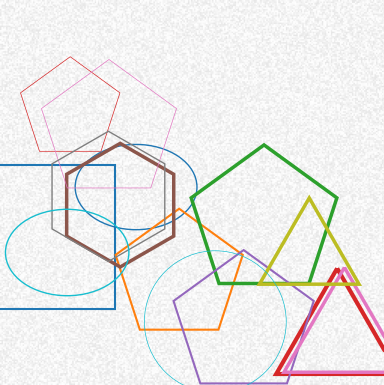[{"shape": "square", "thickness": 1.5, "radius": 0.94, "center": [0.111, 0.386]}, {"shape": "oval", "thickness": 1, "radius": 0.79, "center": [0.353, 0.514]}, {"shape": "pentagon", "thickness": 1.5, "radius": 0.87, "center": [0.465, 0.284]}, {"shape": "pentagon", "thickness": 2.5, "radius": 0.99, "center": [0.686, 0.425]}, {"shape": "pentagon", "thickness": 0.5, "radius": 0.68, "center": [0.182, 0.717]}, {"shape": "triangle", "thickness": 3, "radius": 0.91, "center": [0.876, 0.12]}, {"shape": "pentagon", "thickness": 1.5, "radius": 0.96, "center": [0.633, 0.159]}, {"shape": "hexagon", "thickness": 2.5, "radius": 0.8, "center": [0.312, 0.467]}, {"shape": "triangle", "thickness": 2.5, "radius": 0.91, "center": [0.895, 0.124]}, {"shape": "pentagon", "thickness": 0.5, "radius": 0.92, "center": [0.283, 0.661]}, {"shape": "hexagon", "thickness": 1, "radius": 0.85, "center": [0.282, 0.49]}, {"shape": "triangle", "thickness": 2.5, "radius": 0.75, "center": [0.803, 0.337]}, {"shape": "oval", "thickness": 1, "radius": 0.8, "center": [0.174, 0.344]}, {"shape": "circle", "thickness": 0.5, "radius": 0.92, "center": [0.559, 0.164]}]